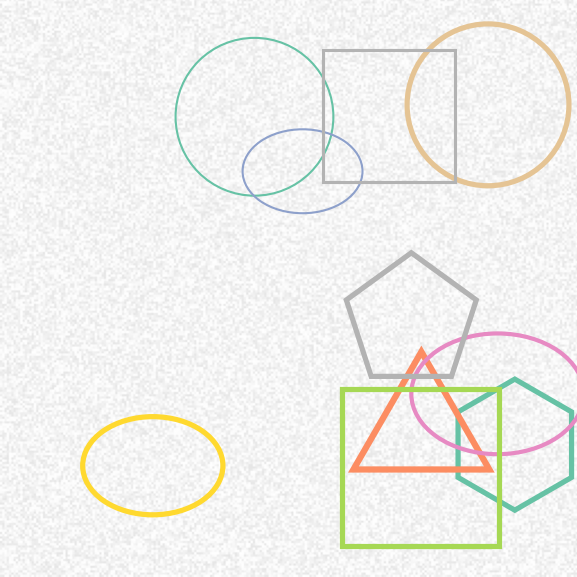[{"shape": "hexagon", "thickness": 2.5, "radius": 0.57, "center": [0.891, 0.229]}, {"shape": "circle", "thickness": 1, "radius": 0.68, "center": [0.441, 0.797]}, {"shape": "triangle", "thickness": 3, "radius": 0.68, "center": [0.73, 0.254]}, {"shape": "oval", "thickness": 1, "radius": 0.52, "center": [0.524, 0.703]}, {"shape": "oval", "thickness": 2, "radius": 0.75, "center": [0.862, 0.317]}, {"shape": "square", "thickness": 2.5, "radius": 0.68, "center": [0.728, 0.19]}, {"shape": "oval", "thickness": 2.5, "radius": 0.61, "center": [0.265, 0.193]}, {"shape": "circle", "thickness": 2.5, "radius": 0.7, "center": [0.845, 0.818]}, {"shape": "pentagon", "thickness": 2.5, "radius": 0.59, "center": [0.712, 0.443]}, {"shape": "square", "thickness": 1.5, "radius": 0.57, "center": [0.674, 0.799]}]